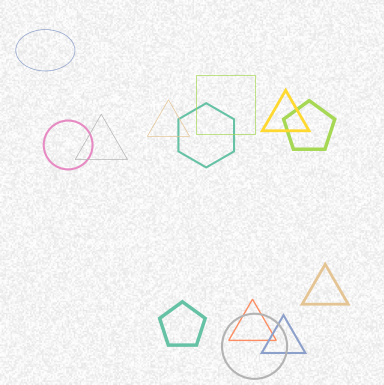[{"shape": "hexagon", "thickness": 1.5, "radius": 0.42, "center": [0.536, 0.649]}, {"shape": "pentagon", "thickness": 2.5, "radius": 0.31, "center": [0.474, 0.154]}, {"shape": "triangle", "thickness": 1, "radius": 0.36, "center": [0.656, 0.152]}, {"shape": "oval", "thickness": 0.5, "radius": 0.38, "center": [0.118, 0.869]}, {"shape": "triangle", "thickness": 1.5, "radius": 0.33, "center": [0.736, 0.116]}, {"shape": "circle", "thickness": 1.5, "radius": 0.32, "center": [0.177, 0.623]}, {"shape": "pentagon", "thickness": 2.5, "radius": 0.35, "center": [0.803, 0.669]}, {"shape": "square", "thickness": 0.5, "radius": 0.38, "center": [0.586, 0.729]}, {"shape": "triangle", "thickness": 2, "radius": 0.35, "center": [0.742, 0.695]}, {"shape": "triangle", "thickness": 2, "radius": 0.35, "center": [0.845, 0.244]}, {"shape": "triangle", "thickness": 0.5, "radius": 0.32, "center": [0.438, 0.677]}, {"shape": "circle", "thickness": 1.5, "radius": 0.42, "center": [0.661, 0.101]}, {"shape": "triangle", "thickness": 0.5, "radius": 0.39, "center": [0.263, 0.625]}]